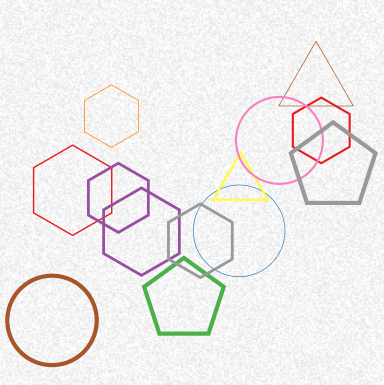[{"shape": "hexagon", "thickness": 1.5, "radius": 0.43, "center": [0.834, 0.661]}, {"shape": "hexagon", "thickness": 1, "radius": 0.59, "center": [0.189, 0.506]}, {"shape": "circle", "thickness": 0.5, "radius": 0.6, "center": [0.621, 0.4]}, {"shape": "pentagon", "thickness": 3, "radius": 0.54, "center": [0.478, 0.221]}, {"shape": "hexagon", "thickness": 2, "radius": 0.45, "center": [0.307, 0.486]}, {"shape": "hexagon", "thickness": 2, "radius": 0.57, "center": [0.367, 0.398]}, {"shape": "hexagon", "thickness": 0.5, "radius": 0.41, "center": [0.29, 0.698]}, {"shape": "triangle", "thickness": 1.5, "radius": 0.41, "center": [0.625, 0.522]}, {"shape": "circle", "thickness": 3, "radius": 0.58, "center": [0.135, 0.168]}, {"shape": "triangle", "thickness": 0.5, "radius": 0.56, "center": [0.821, 0.781]}, {"shape": "circle", "thickness": 1.5, "radius": 0.56, "center": [0.726, 0.635]}, {"shape": "pentagon", "thickness": 3, "radius": 0.58, "center": [0.865, 0.567]}, {"shape": "hexagon", "thickness": 2, "radius": 0.48, "center": [0.52, 0.375]}]